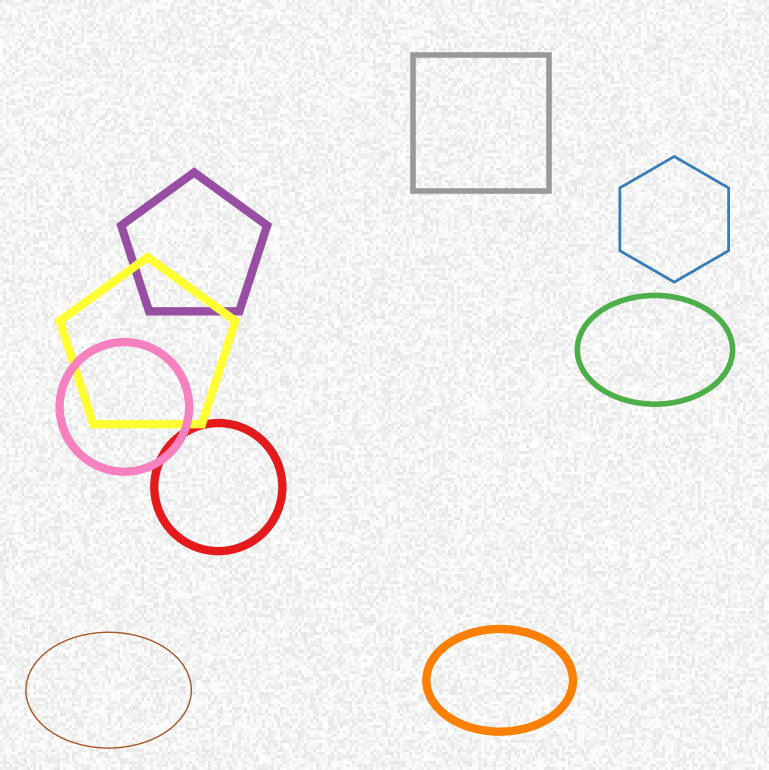[{"shape": "circle", "thickness": 3, "radius": 0.42, "center": [0.284, 0.367]}, {"shape": "hexagon", "thickness": 1, "radius": 0.41, "center": [0.876, 0.715]}, {"shape": "oval", "thickness": 2, "radius": 0.5, "center": [0.851, 0.546]}, {"shape": "pentagon", "thickness": 3, "radius": 0.5, "center": [0.252, 0.676]}, {"shape": "oval", "thickness": 3, "radius": 0.48, "center": [0.649, 0.116]}, {"shape": "pentagon", "thickness": 3, "radius": 0.6, "center": [0.192, 0.546]}, {"shape": "oval", "thickness": 0.5, "radius": 0.54, "center": [0.141, 0.104]}, {"shape": "circle", "thickness": 3, "radius": 0.42, "center": [0.161, 0.472]}, {"shape": "square", "thickness": 2, "radius": 0.44, "center": [0.625, 0.841]}]